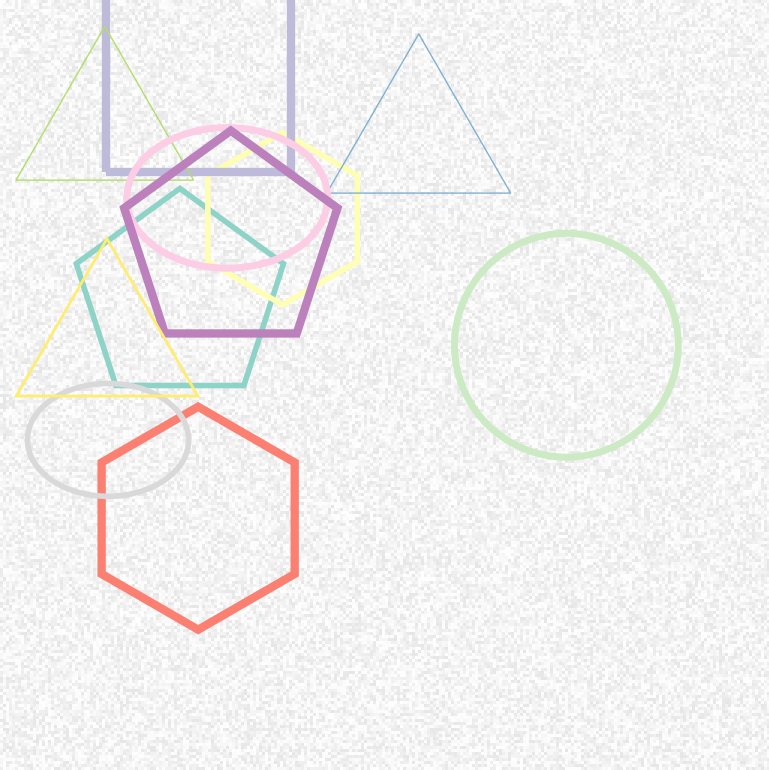[{"shape": "pentagon", "thickness": 2, "radius": 0.71, "center": [0.234, 0.614]}, {"shape": "hexagon", "thickness": 2, "radius": 0.56, "center": [0.367, 0.716]}, {"shape": "square", "thickness": 3, "radius": 0.6, "center": [0.258, 0.897]}, {"shape": "hexagon", "thickness": 3, "radius": 0.72, "center": [0.257, 0.327]}, {"shape": "triangle", "thickness": 0.5, "radius": 0.69, "center": [0.544, 0.818]}, {"shape": "triangle", "thickness": 0.5, "radius": 0.67, "center": [0.136, 0.833]}, {"shape": "oval", "thickness": 2.5, "radius": 0.65, "center": [0.295, 0.743]}, {"shape": "oval", "thickness": 2, "radius": 0.52, "center": [0.14, 0.429]}, {"shape": "pentagon", "thickness": 3, "radius": 0.73, "center": [0.3, 0.685]}, {"shape": "circle", "thickness": 2.5, "radius": 0.73, "center": [0.736, 0.552]}, {"shape": "triangle", "thickness": 1, "radius": 0.68, "center": [0.139, 0.554]}]